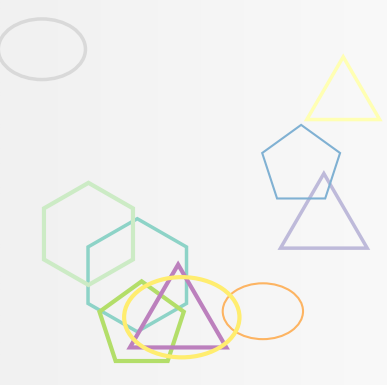[{"shape": "hexagon", "thickness": 2.5, "radius": 0.73, "center": [0.354, 0.285]}, {"shape": "triangle", "thickness": 2.5, "radius": 0.54, "center": [0.886, 0.744]}, {"shape": "triangle", "thickness": 2.5, "radius": 0.65, "center": [0.836, 0.42]}, {"shape": "pentagon", "thickness": 1.5, "radius": 0.53, "center": [0.777, 0.57]}, {"shape": "oval", "thickness": 1.5, "radius": 0.52, "center": [0.678, 0.192]}, {"shape": "pentagon", "thickness": 3, "radius": 0.57, "center": [0.366, 0.155]}, {"shape": "oval", "thickness": 2.5, "radius": 0.56, "center": [0.108, 0.872]}, {"shape": "triangle", "thickness": 3, "radius": 0.72, "center": [0.46, 0.169]}, {"shape": "hexagon", "thickness": 3, "radius": 0.66, "center": [0.228, 0.392]}, {"shape": "oval", "thickness": 3, "radius": 0.74, "center": [0.469, 0.176]}]